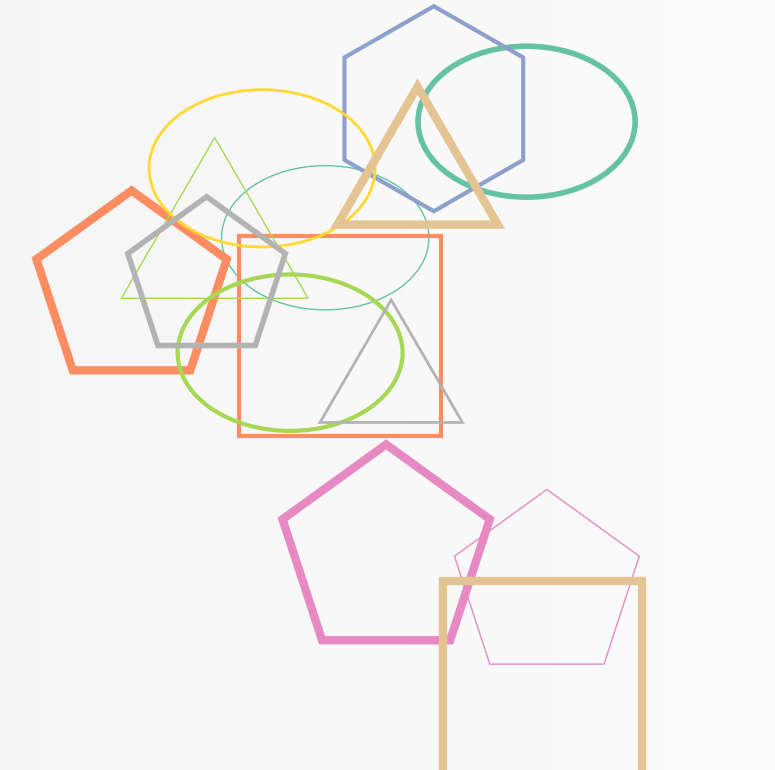[{"shape": "oval", "thickness": 2, "radius": 0.7, "center": [0.679, 0.842]}, {"shape": "oval", "thickness": 0.5, "radius": 0.67, "center": [0.42, 0.691]}, {"shape": "square", "thickness": 1.5, "radius": 0.65, "center": [0.439, 0.563]}, {"shape": "pentagon", "thickness": 3, "radius": 0.65, "center": [0.17, 0.623]}, {"shape": "hexagon", "thickness": 1.5, "radius": 0.67, "center": [0.56, 0.859]}, {"shape": "pentagon", "thickness": 3, "radius": 0.7, "center": [0.498, 0.282]}, {"shape": "pentagon", "thickness": 0.5, "radius": 0.63, "center": [0.706, 0.239]}, {"shape": "oval", "thickness": 1.5, "radius": 0.73, "center": [0.374, 0.542]}, {"shape": "triangle", "thickness": 0.5, "radius": 0.7, "center": [0.277, 0.682]}, {"shape": "oval", "thickness": 1, "radius": 0.73, "center": [0.338, 0.781]}, {"shape": "triangle", "thickness": 3, "radius": 0.6, "center": [0.539, 0.768]}, {"shape": "square", "thickness": 3, "radius": 0.64, "center": [0.7, 0.118]}, {"shape": "pentagon", "thickness": 2, "radius": 0.53, "center": [0.267, 0.638]}, {"shape": "triangle", "thickness": 1, "radius": 0.53, "center": [0.505, 0.504]}]